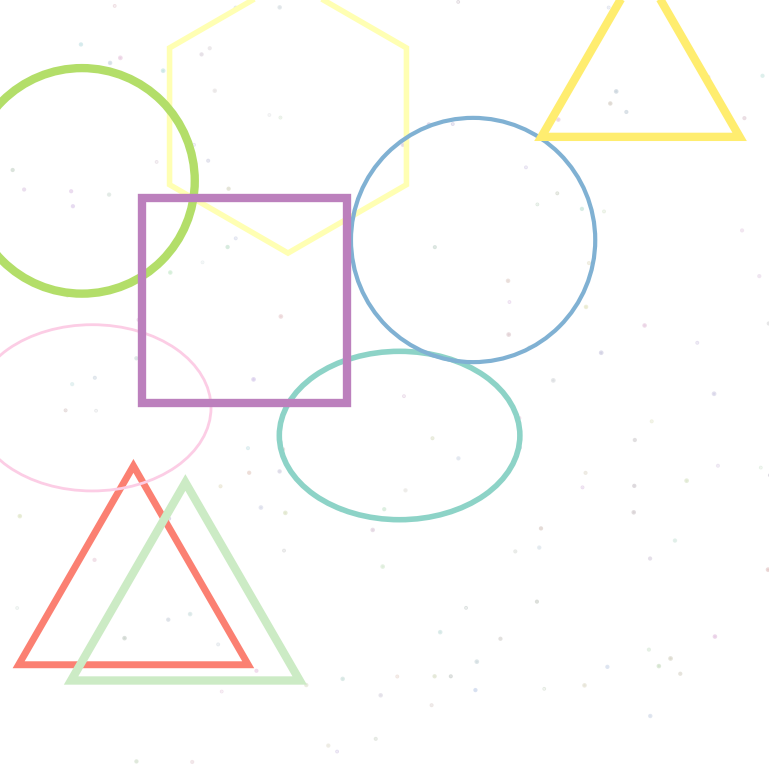[{"shape": "oval", "thickness": 2, "radius": 0.78, "center": [0.519, 0.434]}, {"shape": "hexagon", "thickness": 2, "radius": 0.89, "center": [0.374, 0.849]}, {"shape": "triangle", "thickness": 2.5, "radius": 0.86, "center": [0.173, 0.223]}, {"shape": "circle", "thickness": 1.5, "radius": 0.79, "center": [0.614, 0.688]}, {"shape": "circle", "thickness": 3, "radius": 0.73, "center": [0.106, 0.765]}, {"shape": "oval", "thickness": 1, "radius": 0.77, "center": [0.12, 0.47]}, {"shape": "square", "thickness": 3, "radius": 0.67, "center": [0.317, 0.61]}, {"shape": "triangle", "thickness": 3, "radius": 0.86, "center": [0.241, 0.202]}, {"shape": "triangle", "thickness": 3, "radius": 0.74, "center": [0.832, 0.897]}]